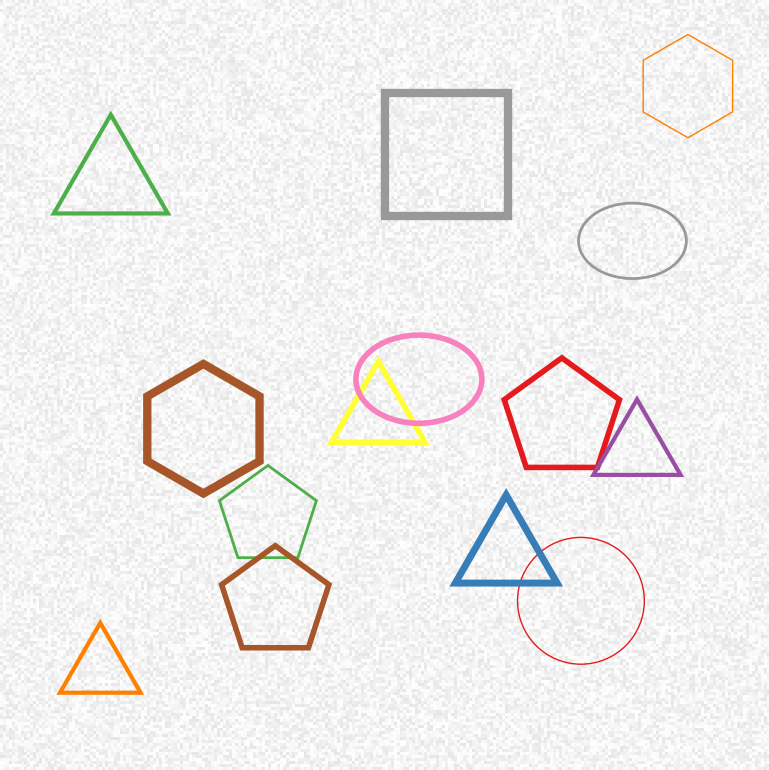[{"shape": "circle", "thickness": 0.5, "radius": 0.41, "center": [0.754, 0.22]}, {"shape": "pentagon", "thickness": 2, "radius": 0.39, "center": [0.73, 0.457]}, {"shape": "triangle", "thickness": 2.5, "radius": 0.38, "center": [0.657, 0.281]}, {"shape": "pentagon", "thickness": 1, "radius": 0.33, "center": [0.348, 0.329]}, {"shape": "triangle", "thickness": 1.5, "radius": 0.43, "center": [0.144, 0.766]}, {"shape": "triangle", "thickness": 1.5, "radius": 0.33, "center": [0.827, 0.416]}, {"shape": "triangle", "thickness": 1.5, "radius": 0.3, "center": [0.13, 0.131]}, {"shape": "hexagon", "thickness": 0.5, "radius": 0.34, "center": [0.893, 0.888]}, {"shape": "triangle", "thickness": 2, "radius": 0.35, "center": [0.491, 0.461]}, {"shape": "hexagon", "thickness": 3, "radius": 0.42, "center": [0.264, 0.443]}, {"shape": "pentagon", "thickness": 2, "radius": 0.37, "center": [0.357, 0.218]}, {"shape": "oval", "thickness": 2, "radius": 0.41, "center": [0.544, 0.508]}, {"shape": "square", "thickness": 3, "radius": 0.4, "center": [0.58, 0.799]}, {"shape": "oval", "thickness": 1, "radius": 0.35, "center": [0.821, 0.687]}]